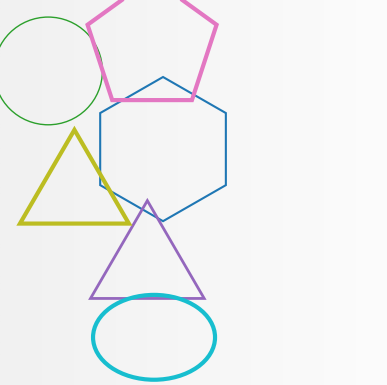[{"shape": "hexagon", "thickness": 1.5, "radius": 0.94, "center": [0.421, 0.613]}, {"shape": "circle", "thickness": 1, "radius": 0.7, "center": [0.124, 0.816]}, {"shape": "triangle", "thickness": 2, "radius": 0.85, "center": [0.38, 0.309]}, {"shape": "pentagon", "thickness": 3, "radius": 0.88, "center": [0.392, 0.882]}, {"shape": "triangle", "thickness": 3, "radius": 0.81, "center": [0.192, 0.5]}, {"shape": "oval", "thickness": 3, "radius": 0.79, "center": [0.398, 0.124]}]